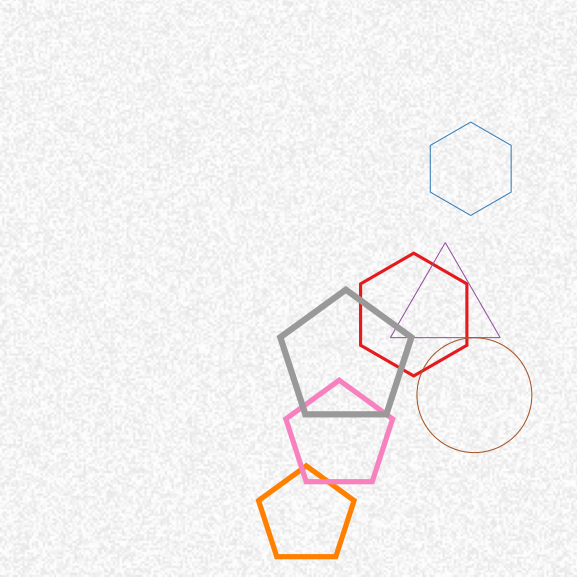[{"shape": "hexagon", "thickness": 1.5, "radius": 0.53, "center": [0.716, 0.454]}, {"shape": "hexagon", "thickness": 0.5, "radius": 0.4, "center": [0.815, 0.707]}, {"shape": "triangle", "thickness": 0.5, "radius": 0.55, "center": [0.771, 0.469]}, {"shape": "pentagon", "thickness": 2.5, "radius": 0.43, "center": [0.53, 0.105]}, {"shape": "circle", "thickness": 0.5, "radius": 0.5, "center": [0.821, 0.315]}, {"shape": "pentagon", "thickness": 2.5, "radius": 0.49, "center": [0.587, 0.244]}, {"shape": "pentagon", "thickness": 3, "radius": 0.6, "center": [0.599, 0.378]}]